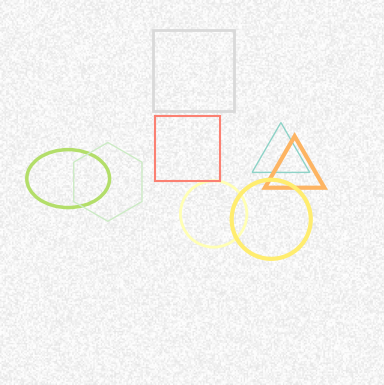[{"shape": "triangle", "thickness": 1, "radius": 0.43, "center": [0.73, 0.595]}, {"shape": "circle", "thickness": 2, "radius": 0.43, "center": [0.555, 0.444]}, {"shape": "square", "thickness": 1.5, "radius": 0.42, "center": [0.488, 0.614]}, {"shape": "triangle", "thickness": 3, "radius": 0.45, "center": [0.765, 0.557]}, {"shape": "oval", "thickness": 2.5, "radius": 0.54, "center": [0.177, 0.536]}, {"shape": "square", "thickness": 2, "radius": 0.52, "center": [0.503, 0.817]}, {"shape": "hexagon", "thickness": 1, "radius": 0.51, "center": [0.28, 0.528]}, {"shape": "circle", "thickness": 3, "radius": 0.51, "center": [0.704, 0.43]}]